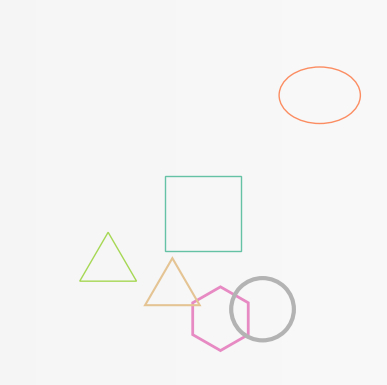[{"shape": "square", "thickness": 1, "radius": 0.49, "center": [0.523, 0.445]}, {"shape": "oval", "thickness": 1, "radius": 0.52, "center": [0.825, 0.753]}, {"shape": "hexagon", "thickness": 2, "radius": 0.41, "center": [0.569, 0.172]}, {"shape": "triangle", "thickness": 1, "radius": 0.42, "center": [0.279, 0.312]}, {"shape": "triangle", "thickness": 1.5, "radius": 0.41, "center": [0.445, 0.248]}, {"shape": "circle", "thickness": 3, "radius": 0.4, "center": [0.678, 0.197]}]